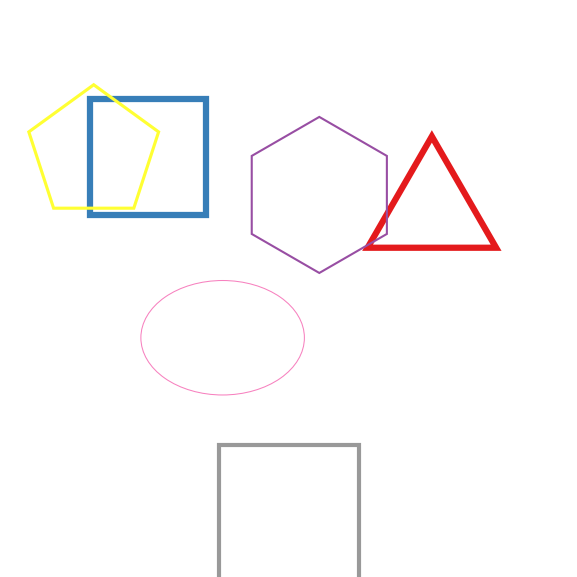[{"shape": "triangle", "thickness": 3, "radius": 0.64, "center": [0.748, 0.634]}, {"shape": "square", "thickness": 3, "radius": 0.5, "center": [0.256, 0.727]}, {"shape": "hexagon", "thickness": 1, "radius": 0.68, "center": [0.553, 0.662]}, {"shape": "pentagon", "thickness": 1.5, "radius": 0.59, "center": [0.162, 0.734]}, {"shape": "oval", "thickness": 0.5, "radius": 0.71, "center": [0.386, 0.414]}, {"shape": "square", "thickness": 2, "radius": 0.6, "center": [0.501, 0.107]}]